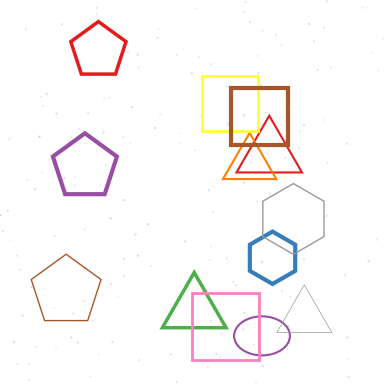[{"shape": "pentagon", "thickness": 2.5, "radius": 0.38, "center": [0.256, 0.869]}, {"shape": "triangle", "thickness": 1.5, "radius": 0.49, "center": [0.699, 0.601]}, {"shape": "hexagon", "thickness": 3, "radius": 0.34, "center": [0.708, 0.33]}, {"shape": "triangle", "thickness": 2.5, "radius": 0.48, "center": [0.504, 0.197]}, {"shape": "pentagon", "thickness": 3, "radius": 0.44, "center": [0.221, 0.566]}, {"shape": "oval", "thickness": 1.5, "radius": 0.36, "center": [0.681, 0.128]}, {"shape": "triangle", "thickness": 1.5, "radius": 0.4, "center": [0.648, 0.575]}, {"shape": "square", "thickness": 2, "radius": 0.36, "center": [0.597, 0.731]}, {"shape": "square", "thickness": 3, "radius": 0.37, "center": [0.674, 0.698]}, {"shape": "pentagon", "thickness": 1, "radius": 0.48, "center": [0.172, 0.244]}, {"shape": "square", "thickness": 2, "radius": 0.43, "center": [0.587, 0.153]}, {"shape": "triangle", "thickness": 0.5, "radius": 0.41, "center": [0.79, 0.178]}, {"shape": "hexagon", "thickness": 1, "radius": 0.46, "center": [0.762, 0.431]}]